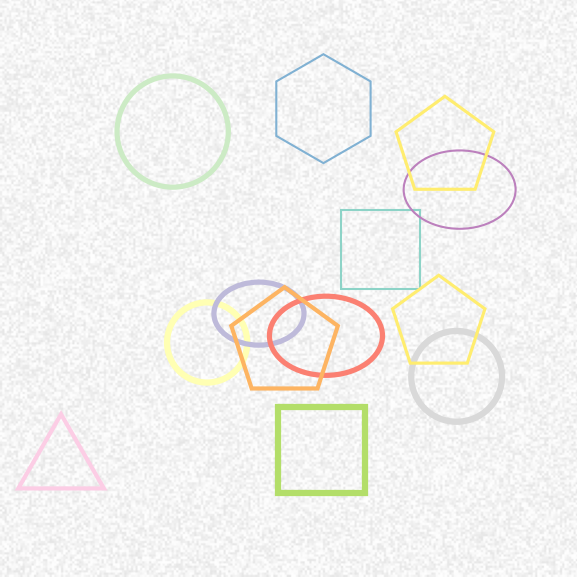[{"shape": "square", "thickness": 1, "radius": 0.34, "center": [0.658, 0.567]}, {"shape": "circle", "thickness": 3, "radius": 0.35, "center": [0.359, 0.406]}, {"shape": "oval", "thickness": 2.5, "radius": 0.39, "center": [0.448, 0.456]}, {"shape": "oval", "thickness": 2.5, "radius": 0.49, "center": [0.564, 0.418]}, {"shape": "hexagon", "thickness": 1, "radius": 0.47, "center": [0.56, 0.811]}, {"shape": "pentagon", "thickness": 2, "radius": 0.48, "center": [0.493, 0.405]}, {"shape": "square", "thickness": 3, "radius": 0.38, "center": [0.556, 0.22]}, {"shape": "triangle", "thickness": 2, "radius": 0.43, "center": [0.106, 0.196]}, {"shape": "circle", "thickness": 3, "radius": 0.39, "center": [0.791, 0.347]}, {"shape": "oval", "thickness": 1, "radius": 0.48, "center": [0.796, 0.671]}, {"shape": "circle", "thickness": 2.5, "radius": 0.48, "center": [0.299, 0.771]}, {"shape": "pentagon", "thickness": 1.5, "radius": 0.44, "center": [0.77, 0.743]}, {"shape": "pentagon", "thickness": 1.5, "radius": 0.42, "center": [0.76, 0.438]}]